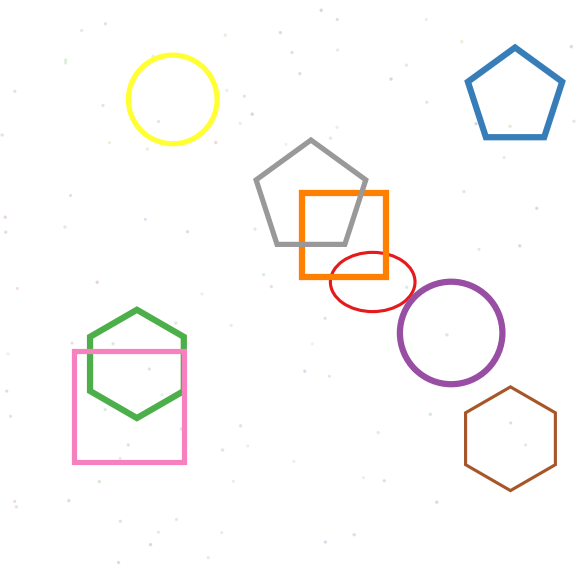[{"shape": "oval", "thickness": 1.5, "radius": 0.37, "center": [0.645, 0.511]}, {"shape": "pentagon", "thickness": 3, "radius": 0.43, "center": [0.892, 0.831]}, {"shape": "hexagon", "thickness": 3, "radius": 0.47, "center": [0.237, 0.369]}, {"shape": "circle", "thickness": 3, "radius": 0.44, "center": [0.781, 0.423]}, {"shape": "square", "thickness": 3, "radius": 0.36, "center": [0.596, 0.592]}, {"shape": "circle", "thickness": 2.5, "radius": 0.38, "center": [0.299, 0.827]}, {"shape": "hexagon", "thickness": 1.5, "radius": 0.45, "center": [0.884, 0.239]}, {"shape": "square", "thickness": 2.5, "radius": 0.48, "center": [0.223, 0.295]}, {"shape": "pentagon", "thickness": 2.5, "radius": 0.5, "center": [0.538, 0.657]}]